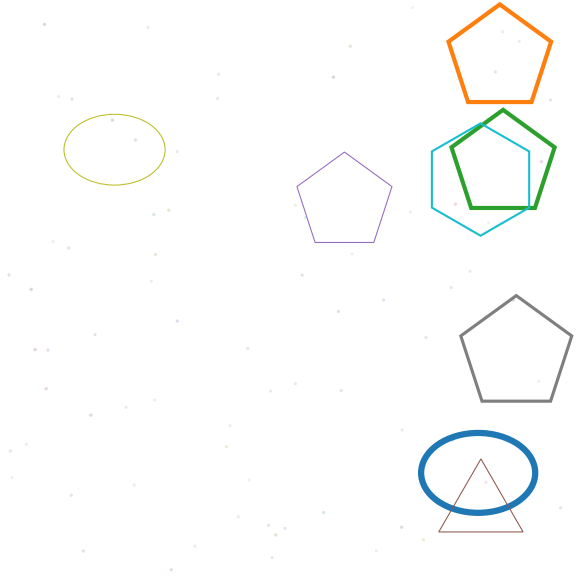[{"shape": "oval", "thickness": 3, "radius": 0.49, "center": [0.828, 0.18]}, {"shape": "pentagon", "thickness": 2, "radius": 0.47, "center": [0.865, 0.898]}, {"shape": "pentagon", "thickness": 2, "radius": 0.47, "center": [0.871, 0.715]}, {"shape": "pentagon", "thickness": 0.5, "radius": 0.43, "center": [0.596, 0.649]}, {"shape": "triangle", "thickness": 0.5, "radius": 0.42, "center": [0.833, 0.12]}, {"shape": "pentagon", "thickness": 1.5, "radius": 0.51, "center": [0.894, 0.386]}, {"shape": "oval", "thickness": 0.5, "radius": 0.44, "center": [0.198, 0.74]}, {"shape": "hexagon", "thickness": 1, "radius": 0.49, "center": [0.832, 0.688]}]